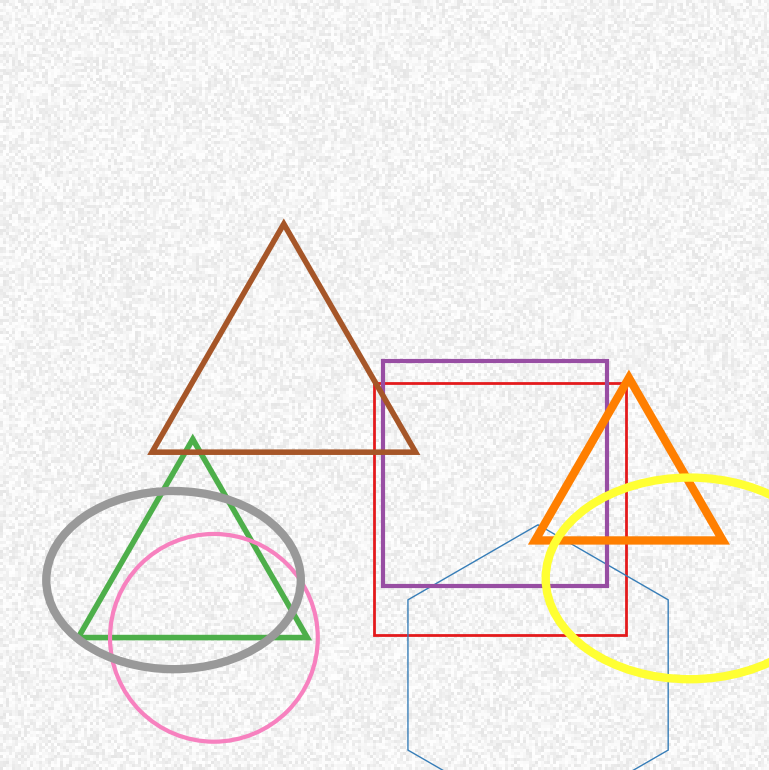[{"shape": "square", "thickness": 1, "radius": 0.82, "center": [0.65, 0.339]}, {"shape": "hexagon", "thickness": 0.5, "radius": 0.98, "center": [0.699, 0.123]}, {"shape": "triangle", "thickness": 2, "radius": 0.86, "center": [0.25, 0.258]}, {"shape": "square", "thickness": 1.5, "radius": 0.73, "center": [0.643, 0.385]}, {"shape": "triangle", "thickness": 3, "radius": 0.7, "center": [0.817, 0.368]}, {"shape": "oval", "thickness": 3, "radius": 0.94, "center": [0.896, 0.249]}, {"shape": "triangle", "thickness": 2, "radius": 0.99, "center": [0.369, 0.512]}, {"shape": "circle", "thickness": 1.5, "radius": 0.67, "center": [0.278, 0.172]}, {"shape": "oval", "thickness": 3, "radius": 0.83, "center": [0.225, 0.247]}]